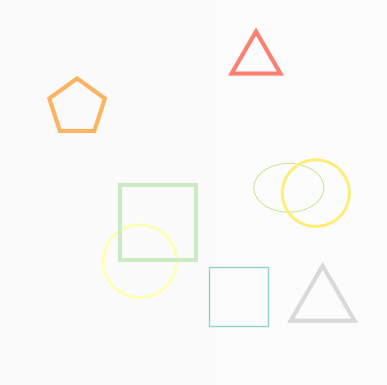[{"shape": "square", "thickness": 1, "radius": 0.38, "center": [0.617, 0.23]}, {"shape": "circle", "thickness": 2, "radius": 0.47, "center": [0.361, 0.322]}, {"shape": "triangle", "thickness": 3, "radius": 0.36, "center": [0.661, 0.845]}, {"shape": "pentagon", "thickness": 3, "radius": 0.38, "center": [0.199, 0.721]}, {"shape": "oval", "thickness": 0.5, "radius": 0.45, "center": [0.745, 0.512]}, {"shape": "triangle", "thickness": 3, "radius": 0.48, "center": [0.833, 0.215]}, {"shape": "square", "thickness": 3, "radius": 0.49, "center": [0.407, 0.421]}, {"shape": "circle", "thickness": 2, "radius": 0.43, "center": [0.815, 0.498]}]